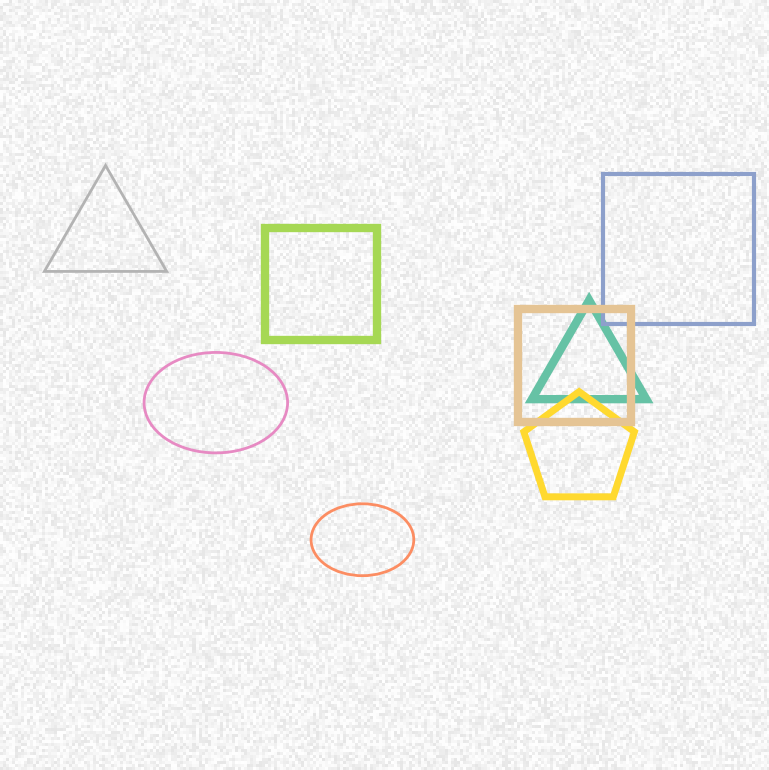[{"shape": "triangle", "thickness": 3, "radius": 0.43, "center": [0.765, 0.524]}, {"shape": "oval", "thickness": 1, "radius": 0.33, "center": [0.471, 0.299]}, {"shape": "square", "thickness": 1.5, "radius": 0.49, "center": [0.881, 0.677]}, {"shape": "oval", "thickness": 1, "radius": 0.47, "center": [0.28, 0.477]}, {"shape": "square", "thickness": 3, "radius": 0.36, "center": [0.417, 0.632]}, {"shape": "pentagon", "thickness": 2.5, "radius": 0.38, "center": [0.752, 0.416]}, {"shape": "square", "thickness": 3, "radius": 0.37, "center": [0.746, 0.526]}, {"shape": "triangle", "thickness": 1, "radius": 0.46, "center": [0.137, 0.693]}]